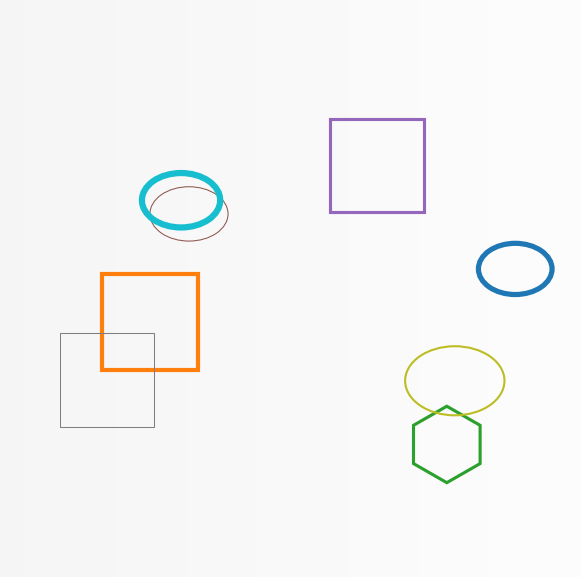[{"shape": "oval", "thickness": 2.5, "radius": 0.32, "center": [0.886, 0.533]}, {"shape": "square", "thickness": 2, "radius": 0.41, "center": [0.258, 0.441]}, {"shape": "hexagon", "thickness": 1.5, "radius": 0.33, "center": [0.769, 0.23]}, {"shape": "square", "thickness": 1.5, "radius": 0.4, "center": [0.648, 0.713]}, {"shape": "oval", "thickness": 0.5, "radius": 0.34, "center": [0.325, 0.629]}, {"shape": "square", "thickness": 0.5, "radius": 0.41, "center": [0.184, 0.341]}, {"shape": "oval", "thickness": 1, "radius": 0.43, "center": [0.782, 0.34]}, {"shape": "oval", "thickness": 3, "radius": 0.34, "center": [0.311, 0.652]}]